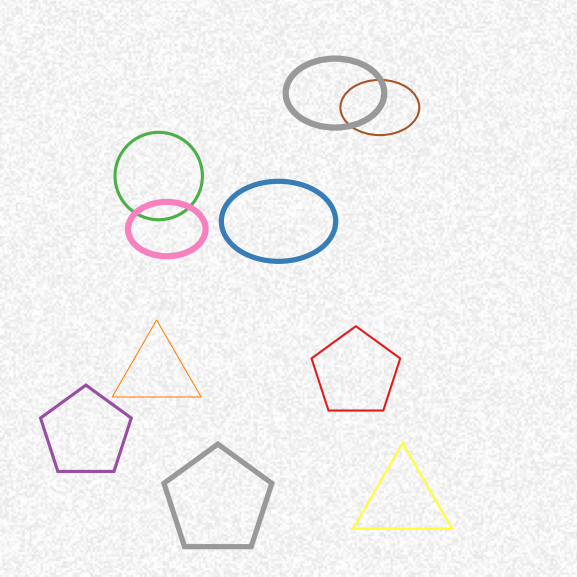[{"shape": "pentagon", "thickness": 1, "radius": 0.4, "center": [0.616, 0.354]}, {"shape": "oval", "thickness": 2.5, "radius": 0.5, "center": [0.482, 0.616]}, {"shape": "circle", "thickness": 1.5, "radius": 0.38, "center": [0.275, 0.694]}, {"shape": "pentagon", "thickness": 1.5, "radius": 0.41, "center": [0.149, 0.25]}, {"shape": "triangle", "thickness": 0.5, "radius": 0.44, "center": [0.271, 0.356]}, {"shape": "triangle", "thickness": 1, "radius": 0.49, "center": [0.697, 0.133]}, {"shape": "oval", "thickness": 1, "radius": 0.34, "center": [0.658, 0.813]}, {"shape": "oval", "thickness": 3, "radius": 0.34, "center": [0.289, 0.602]}, {"shape": "oval", "thickness": 3, "radius": 0.43, "center": [0.58, 0.838]}, {"shape": "pentagon", "thickness": 2.5, "radius": 0.49, "center": [0.377, 0.132]}]